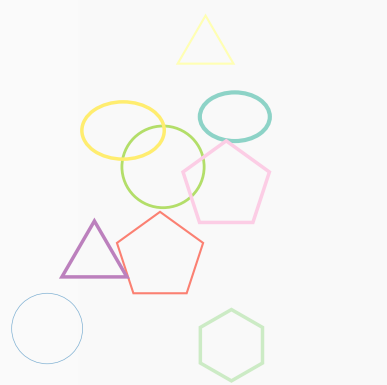[{"shape": "oval", "thickness": 3, "radius": 0.45, "center": [0.606, 0.697]}, {"shape": "triangle", "thickness": 1.5, "radius": 0.42, "center": [0.53, 0.876]}, {"shape": "pentagon", "thickness": 1.5, "radius": 0.58, "center": [0.413, 0.333]}, {"shape": "circle", "thickness": 0.5, "radius": 0.46, "center": [0.122, 0.147]}, {"shape": "circle", "thickness": 2, "radius": 0.53, "center": [0.421, 0.567]}, {"shape": "pentagon", "thickness": 2.5, "radius": 0.59, "center": [0.584, 0.517]}, {"shape": "triangle", "thickness": 2.5, "radius": 0.48, "center": [0.244, 0.329]}, {"shape": "hexagon", "thickness": 2.5, "radius": 0.46, "center": [0.597, 0.103]}, {"shape": "oval", "thickness": 2.5, "radius": 0.53, "center": [0.318, 0.661]}]